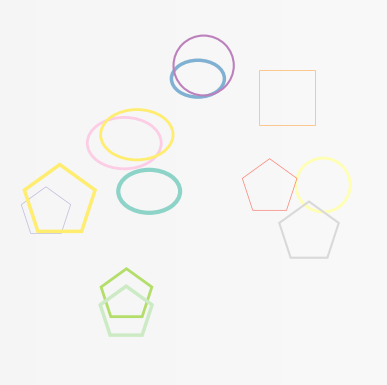[{"shape": "oval", "thickness": 3, "radius": 0.4, "center": [0.385, 0.503]}, {"shape": "circle", "thickness": 2, "radius": 0.35, "center": [0.834, 0.519]}, {"shape": "pentagon", "thickness": 0.5, "radius": 0.33, "center": [0.119, 0.448]}, {"shape": "pentagon", "thickness": 0.5, "radius": 0.37, "center": [0.696, 0.514]}, {"shape": "oval", "thickness": 2.5, "radius": 0.34, "center": [0.511, 0.796]}, {"shape": "square", "thickness": 0.5, "radius": 0.36, "center": [0.741, 0.747]}, {"shape": "pentagon", "thickness": 2, "radius": 0.34, "center": [0.326, 0.233]}, {"shape": "oval", "thickness": 2, "radius": 0.48, "center": [0.321, 0.628]}, {"shape": "pentagon", "thickness": 1.5, "radius": 0.4, "center": [0.797, 0.396]}, {"shape": "circle", "thickness": 1.5, "radius": 0.39, "center": [0.526, 0.83]}, {"shape": "pentagon", "thickness": 2.5, "radius": 0.35, "center": [0.326, 0.186]}, {"shape": "pentagon", "thickness": 2.5, "radius": 0.48, "center": [0.154, 0.477]}, {"shape": "oval", "thickness": 2, "radius": 0.47, "center": [0.353, 0.65]}]